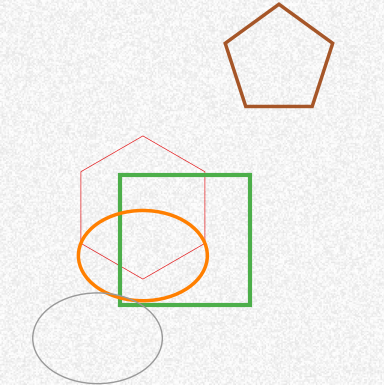[{"shape": "hexagon", "thickness": 0.5, "radius": 0.93, "center": [0.371, 0.461]}, {"shape": "square", "thickness": 3, "radius": 0.84, "center": [0.48, 0.377]}, {"shape": "oval", "thickness": 2.5, "radius": 0.84, "center": [0.371, 0.336]}, {"shape": "pentagon", "thickness": 2.5, "radius": 0.73, "center": [0.725, 0.842]}, {"shape": "oval", "thickness": 1, "radius": 0.84, "center": [0.253, 0.121]}]